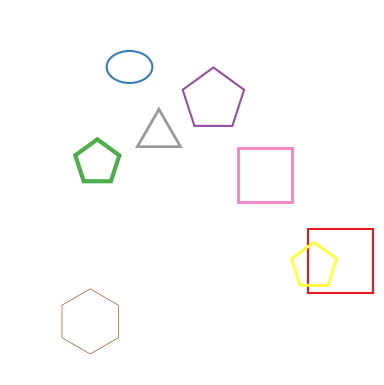[{"shape": "square", "thickness": 1.5, "radius": 0.42, "center": [0.884, 0.322]}, {"shape": "oval", "thickness": 1.5, "radius": 0.3, "center": [0.336, 0.826]}, {"shape": "pentagon", "thickness": 3, "radius": 0.3, "center": [0.253, 0.578]}, {"shape": "pentagon", "thickness": 1.5, "radius": 0.42, "center": [0.554, 0.741]}, {"shape": "pentagon", "thickness": 2, "radius": 0.31, "center": [0.816, 0.309]}, {"shape": "hexagon", "thickness": 0.5, "radius": 0.42, "center": [0.234, 0.165]}, {"shape": "square", "thickness": 2, "radius": 0.35, "center": [0.689, 0.545]}, {"shape": "triangle", "thickness": 2, "radius": 0.32, "center": [0.413, 0.651]}]